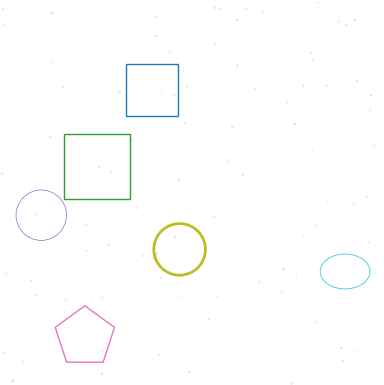[{"shape": "square", "thickness": 1, "radius": 0.34, "center": [0.394, 0.767]}, {"shape": "square", "thickness": 1, "radius": 0.43, "center": [0.253, 0.568]}, {"shape": "circle", "thickness": 0.5, "radius": 0.33, "center": [0.107, 0.441]}, {"shape": "pentagon", "thickness": 1, "radius": 0.4, "center": [0.22, 0.125]}, {"shape": "circle", "thickness": 2, "radius": 0.34, "center": [0.467, 0.352]}, {"shape": "oval", "thickness": 0.5, "radius": 0.32, "center": [0.896, 0.295]}]